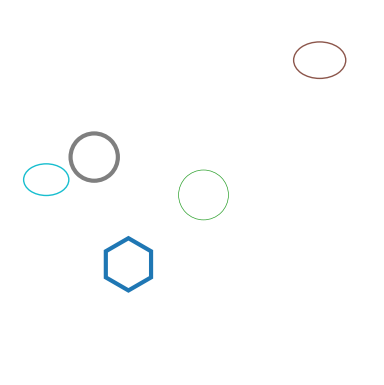[{"shape": "hexagon", "thickness": 3, "radius": 0.34, "center": [0.334, 0.313]}, {"shape": "circle", "thickness": 0.5, "radius": 0.32, "center": [0.529, 0.494]}, {"shape": "oval", "thickness": 1, "radius": 0.34, "center": [0.83, 0.844]}, {"shape": "circle", "thickness": 3, "radius": 0.31, "center": [0.245, 0.592]}, {"shape": "oval", "thickness": 1, "radius": 0.29, "center": [0.12, 0.533]}]